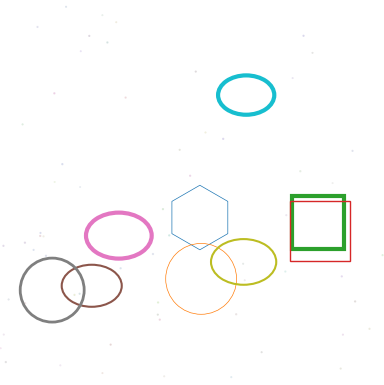[{"shape": "hexagon", "thickness": 0.5, "radius": 0.42, "center": [0.519, 0.435]}, {"shape": "circle", "thickness": 0.5, "radius": 0.46, "center": [0.522, 0.276]}, {"shape": "square", "thickness": 3, "radius": 0.34, "center": [0.826, 0.422]}, {"shape": "square", "thickness": 1, "radius": 0.39, "center": [0.831, 0.4]}, {"shape": "oval", "thickness": 1.5, "radius": 0.39, "center": [0.238, 0.258]}, {"shape": "oval", "thickness": 3, "radius": 0.43, "center": [0.309, 0.388]}, {"shape": "circle", "thickness": 2, "radius": 0.42, "center": [0.136, 0.247]}, {"shape": "oval", "thickness": 1.5, "radius": 0.42, "center": [0.633, 0.32]}, {"shape": "oval", "thickness": 3, "radius": 0.37, "center": [0.639, 0.753]}]